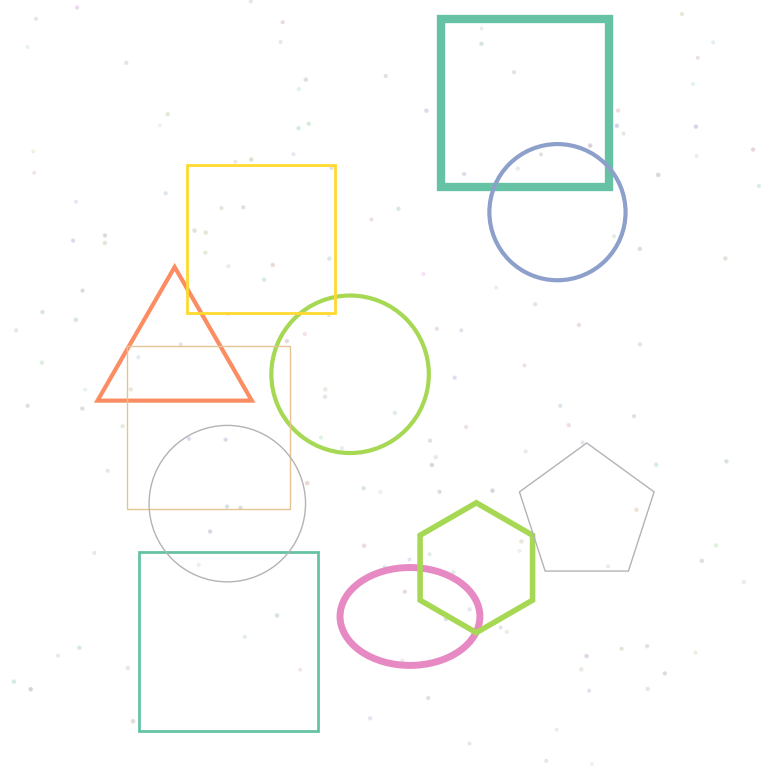[{"shape": "square", "thickness": 3, "radius": 0.55, "center": [0.682, 0.867]}, {"shape": "square", "thickness": 1, "radius": 0.58, "center": [0.297, 0.167]}, {"shape": "triangle", "thickness": 1.5, "radius": 0.58, "center": [0.227, 0.538]}, {"shape": "circle", "thickness": 1.5, "radius": 0.44, "center": [0.724, 0.724]}, {"shape": "oval", "thickness": 2.5, "radius": 0.45, "center": [0.532, 0.199]}, {"shape": "circle", "thickness": 1.5, "radius": 0.51, "center": [0.455, 0.514]}, {"shape": "hexagon", "thickness": 2, "radius": 0.42, "center": [0.619, 0.263]}, {"shape": "square", "thickness": 1, "radius": 0.48, "center": [0.339, 0.69]}, {"shape": "square", "thickness": 0.5, "radius": 0.53, "center": [0.271, 0.445]}, {"shape": "circle", "thickness": 0.5, "radius": 0.51, "center": [0.295, 0.346]}, {"shape": "pentagon", "thickness": 0.5, "radius": 0.46, "center": [0.762, 0.333]}]